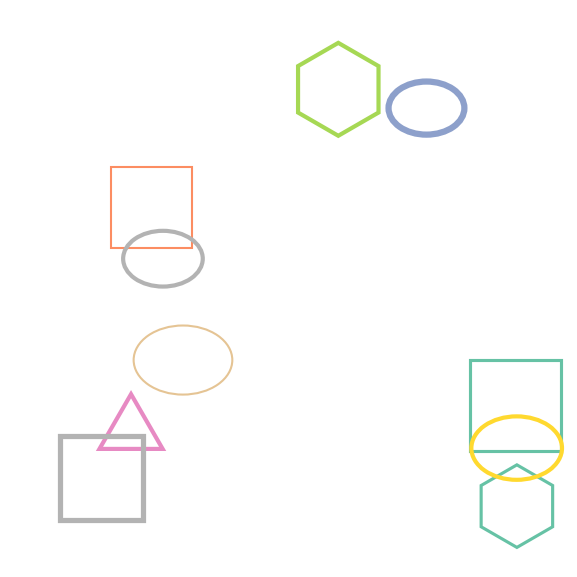[{"shape": "square", "thickness": 1.5, "radius": 0.39, "center": [0.892, 0.297]}, {"shape": "hexagon", "thickness": 1.5, "radius": 0.36, "center": [0.895, 0.123]}, {"shape": "square", "thickness": 1, "radius": 0.35, "center": [0.262, 0.64]}, {"shape": "oval", "thickness": 3, "radius": 0.33, "center": [0.738, 0.812]}, {"shape": "triangle", "thickness": 2, "radius": 0.32, "center": [0.227, 0.253]}, {"shape": "hexagon", "thickness": 2, "radius": 0.4, "center": [0.586, 0.844]}, {"shape": "oval", "thickness": 2, "radius": 0.39, "center": [0.895, 0.223]}, {"shape": "oval", "thickness": 1, "radius": 0.43, "center": [0.317, 0.376]}, {"shape": "square", "thickness": 2.5, "radius": 0.36, "center": [0.176, 0.172]}, {"shape": "oval", "thickness": 2, "radius": 0.34, "center": [0.282, 0.551]}]